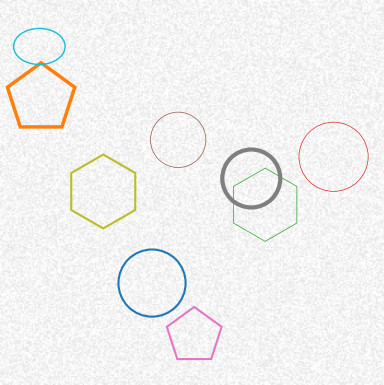[{"shape": "circle", "thickness": 1.5, "radius": 0.44, "center": [0.395, 0.265]}, {"shape": "pentagon", "thickness": 2.5, "radius": 0.46, "center": [0.107, 0.745]}, {"shape": "hexagon", "thickness": 0.5, "radius": 0.48, "center": [0.689, 0.468]}, {"shape": "circle", "thickness": 0.5, "radius": 0.45, "center": [0.866, 0.593]}, {"shape": "circle", "thickness": 0.5, "radius": 0.36, "center": [0.463, 0.637]}, {"shape": "pentagon", "thickness": 1.5, "radius": 0.37, "center": [0.504, 0.128]}, {"shape": "circle", "thickness": 3, "radius": 0.38, "center": [0.653, 0.536]}, {"shape": "hexagon", "thickness": 1.5, "radius": 0.48, "center": [0.268, 0.503]}, {"shape": "oval", "thickness": 1, "radius": 0.33, "center": [0.102, 0.879]}]